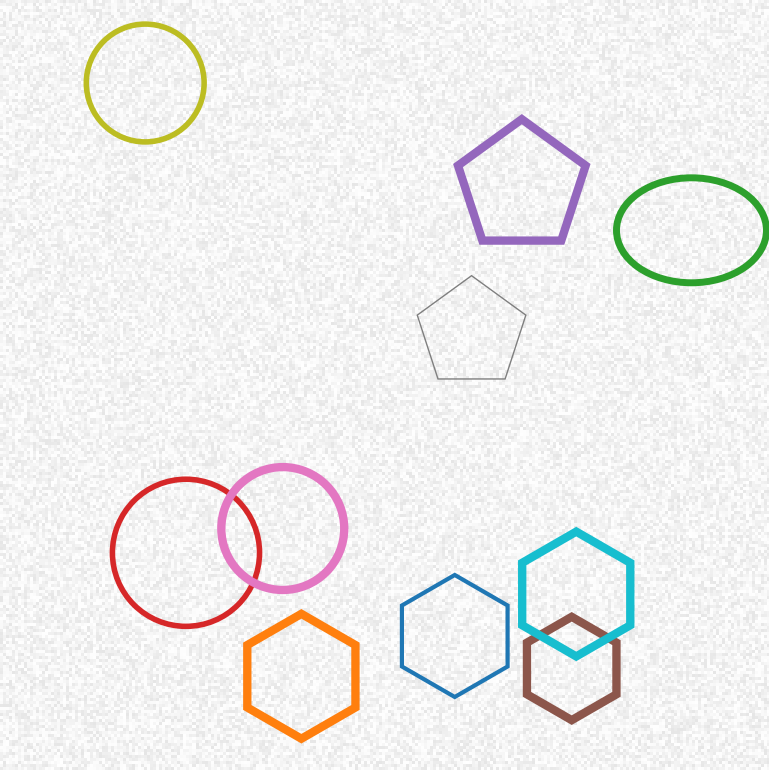[{"shape": "hexagon", "thickness": 1.5, "radius": 0.4, "center": [0.591, 0.174]}, {"shape": "hexagon", "thickness": 3, "radius": 0.41, "center": [0.391, 0.122]}, {"shape": "oval", "thickness": 2.5, "radius": 0.49, "center": [0.898, 0.701]}, {"shape": "circle", "thickness": 2, "radius": 0.48, "center": [0.242, 0.282]}, {"shape": "pentagon", "thickness": 3, "radius": 0.44, "center": [0.678, 0.758]}, {"shape": "hexagon", "thickness": 3, "radius": 0.34, "center": [0.742, 0.132]}, {"shape": "circle", "thickness": 3, "radius": 0.4, "center": [0.367, 0.314]}, {"shape": "pentagon", "thickness": 0.5, "radius": 0.37, "center": [0.612, 0.568]}, {"shape": "circle", "thickness": 2, "radius": 0.38, "center": [0.189, 0.892]}, {"shape": "hexagon", "thickness": 3, "radius": 0.41, "center": [0.748, 0.229]}]